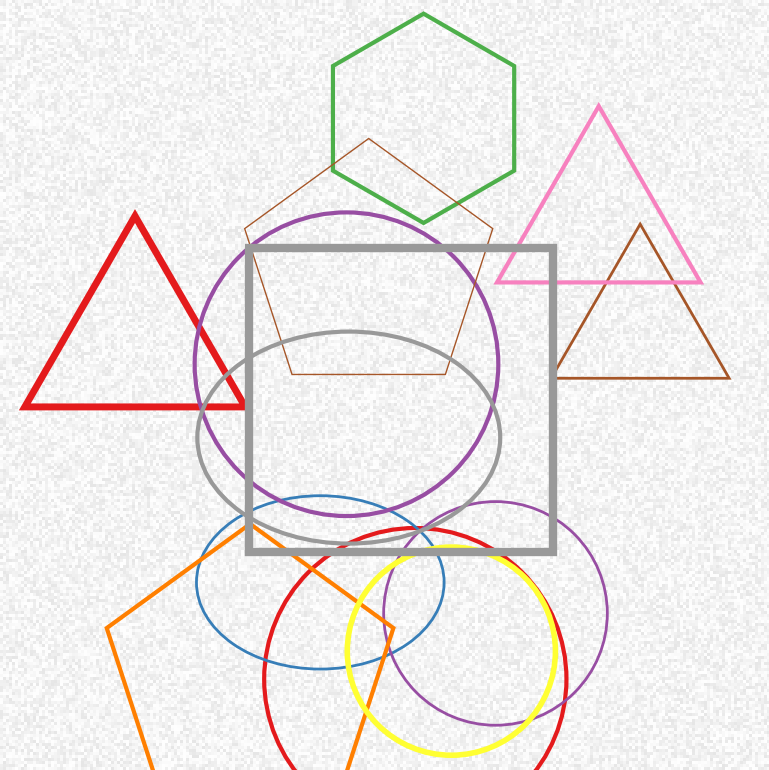[{"shape": "circle", "thickness": 1.5, "radius": 0.98, "center": [0.539, 0.118]}, {"shape": "triangle", "thickness": 2.5, "radius": 0.83, "center": [0.175, 0.554]}, {"shape": "oval", "thickness": 1, "radius": 0.8, "center": [0.416, 0.244]}, {"shape": "hexagon", "thickness": 1.5, "radius": 0.68, "center": [0.55, 0.846]}, {"shape": "circle", "thickness": 1, "radius": 0.73, "center": [0.643, 0.203]}, {"shape": "circle", "thickness": 1.5, "radius": 0.99, "center": [0.45, 0.527]}, {"shape": "pentagon", "thickness": 1.5, "radius": 0.98, "center": [0.325, 0.124]}, {"shape": "circle", "thickness": 2, "radius": 0.68, "center": [0.586, 0.154]}, {"shape": "triangle", "thickness": 1, "radius": 0.67, "center": [0.831, 0.575]}, {"shape": "pentagon", "thickness": 0.5, "radius": 0.85, "center": [0.479, 0.651]}, {"shape": "triangle", "thickness": 1.5, "radius": 0.76, "center": [0.778, 0.71]}, {"shape": "square", "thickness": 3, "radius": 0.99, "center": [0.52, 0.481]}, {"shape": "oval", "thickness": 1.5, "radius": 0.98, "center": [0.453, 0.432]}]